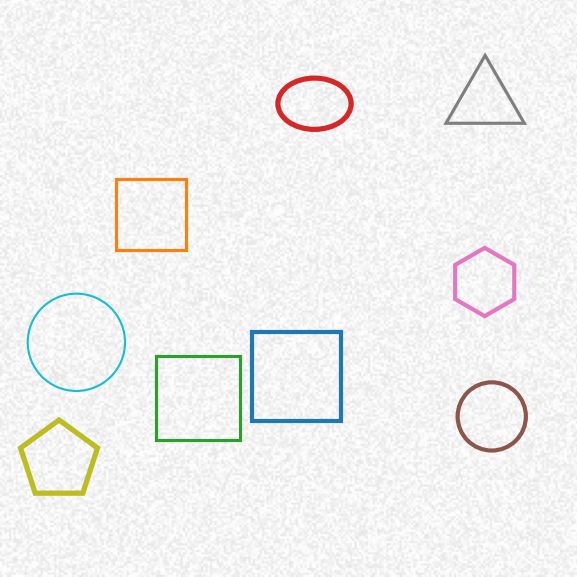[{"shape": "square", "thickness": 2, "radius": 0.39, "center": [0.513, 0.347]}, {"shape": "square", "thickness": 1.5, "radius": 0.3, "center": [0.262, 0.628]}, {"shape": "square", "thickness": 1.5, "radius": 0.36, "center": [0.343, 0.31]}, {"shape": "oval", "thickness": 2.5, "radius": 0.32, "center": [0.545, 0.819]}, {"shape": "circle", "thickness": 2, "radius": 0.3, "center": [0.852, 0.278]}, {"shape": "hexagon", "thickness": 2, "radius": 0.3, "center": [0.839, 0.511]}, {"shape": "triangle", "thickness": 1.5, "radius": 0.39, "center": [0.84, 0.825]}, {"shape": "pentagon", "thickness": 2.5, "radius": 0.35, "center": [0.102, 0.202]}, {"shape": "circle", "thickness": 1, "radius": 0.42, "center": [0.132, 0.406]}]